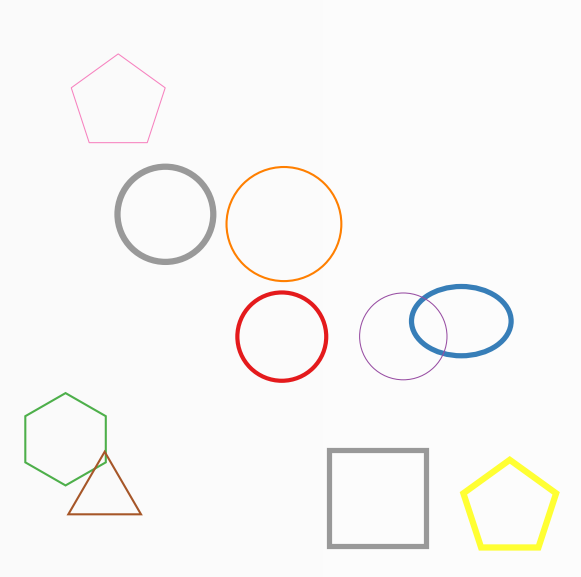[{"shape": "circle", "thickness": 2, "radius": 0.38, "center": [0.485, 0.416]}, {"shape": "oval", "thickness": 2.5, "radius": 0.43, "center": [0.794, 0.443]}, {"shape": "hexagon", "thickness": 1, "radius": 0.4, "center": [0.113, 0.239]}, {"shape": "circle", "thickness": 0.5, "radius": 0.38, "center": [0.694, 0.417]}, {"shape": "circle", "thickness": 1, "radius": 0.49, "center": [0.488, 0.611]}, {"shape": "pentagon", "thickness": 3, "radius": 0.42, "center": [0.877, 0.119]}, {"shape": "triangle", "thickness": 1, "radius": 0.36, "center": [0.18, 0.145]}, {"shape": "pentagon", "thickness": 0.5, "radius": 0.42, "center": [0.203, 0.821]}, {"shape": "square", "thickness": 2.5, "radius": 0.42, "center": [0.649, 0.136]}, {"shape": "circle", "thickness": 3, "radius": 0.41, "center": [0.285, 0.628]}]